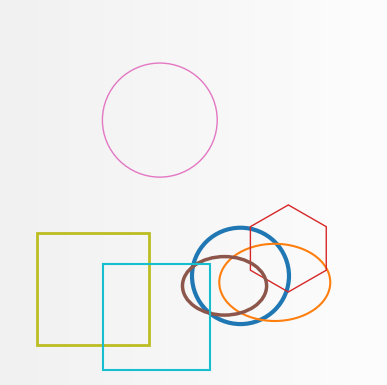[{"shape": "circle", "thickness": 3, "radius": 0.63, "center": [0.621, 0.283]}, {"shape": "oval", "thickness": 1.5, "radius": 0.72, "center": [0.709, 0.266]}, {"shape": "hexagon", "thickness": 1, "radius": 0.57, "center": [0.744, 0.355]}, {"shape": "oval", "thickness": 2.5, "radius": 0.54, "center": [0.579, 0.258]}, {"shape": "circle", "thickness": 1, "radius": 0.74, "center": [0.412, 0.688]}, {"shape": "square", "thickness": 2, "radius": 0.73, "center": [0.24, 0.25]}, {"shape": "square", "thickness": 1.5, "radius": 0.69, "center": [0.404, 0.176]}]